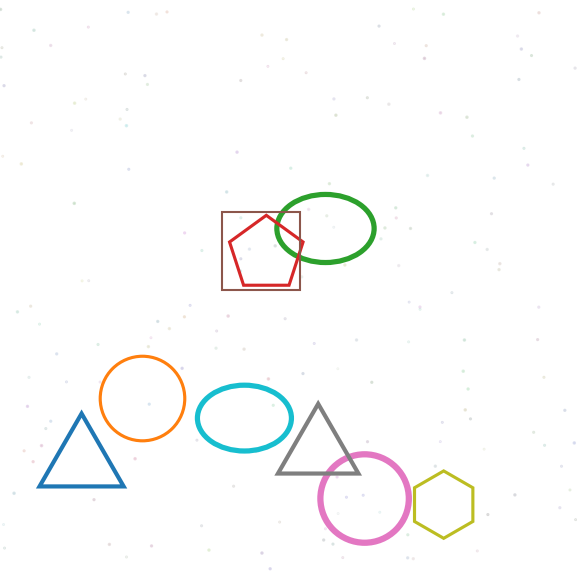[{"shape": "triangle", "thickness": 2, "radius": 0.42, "center": [0.141, 0.199]}, {"shape": "circle", "thickness": 1.5, "radius": 0.37, "center": [0.247, 0.309]}, {"shape": "oval", "thickness": 2.5, "radius": 0.42, "center": [0.564, 0.603]}, {"shape": "pentagon", "thickness": 1.5, "radius": 0.33, "center": [0.461, 0.559]}, {"shape": "square", "thickness": 1, "radius": 0.34, "center": [0.452, 0.564]}, {"shape": "circle", "thickness": 3, "radius": 0.38, "center": [0.631, 0.136]}, {"shape": "triangle", "thickness": 2, "radius": 0.4, "center": [0.551, 0.219]}, {"shape": "hexagon", "thickness": 1.5, "radius": 0.29, "center": [0.768, 0.125]}, {"shape": "oval", "thickness": 2.5, "radius": 0.41, "center": [0.423, 0.275]}]